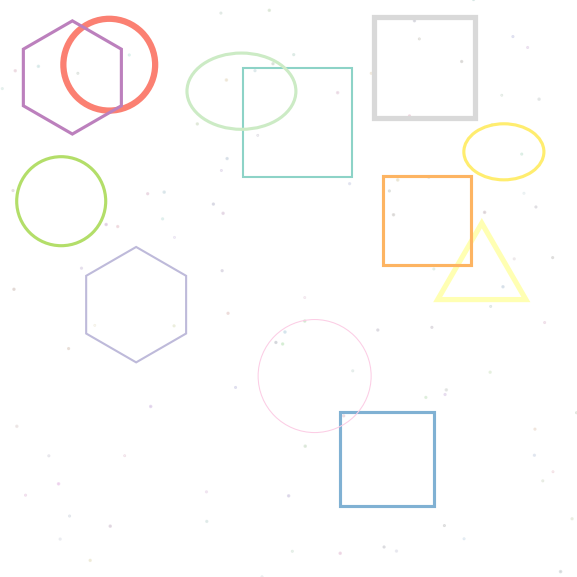[{"shape": "square", "thickness": 1, "radius": 0.47, "center": [0.515, 0.786]}, {"shape": "triangle", "thickness": 2.5, "radius": 0.44, "center": [0.834, 0.524]}, {"shape": "hexagon", "thickness": 1, "radius": 0.5, "center": [0.236, 0.472]}, {"shape": "circle", "thickness": 3, "radius": 0.4, "center": [0.189, 0.887]}, {"shape": "square", "thickness": 1.5, "radius": 0.41, "center": [0.67, 0.204]}, {"shape": "square", "thickness": 1.5, "radius": 0.38, "center": [0.739, 0.617]}, {"shape": "circle", "thickness": 1.5, "radius": 0.39, "center": [0.106, 0.651]}, {"shape": "circle", "thickness": 0.5, "radius": 0.49, "center": [0.545, 0.348]}, {"shape": "square", "thickness": 2.5, "radius": 0.44, "center": [0.735, 0.883]}, {"shape": "hexagon", "thickness": 1.5, "radius": 0.49, "center": [0.125, 0.865]}, {"shape": "oval", "thickness": 1.5, "radius": 0.47, "center": [0.418, 0.841]}, {"shape": "oval", "thickness": 1.5, "radius": 0.35, "center": [0.873, 0.736]}]